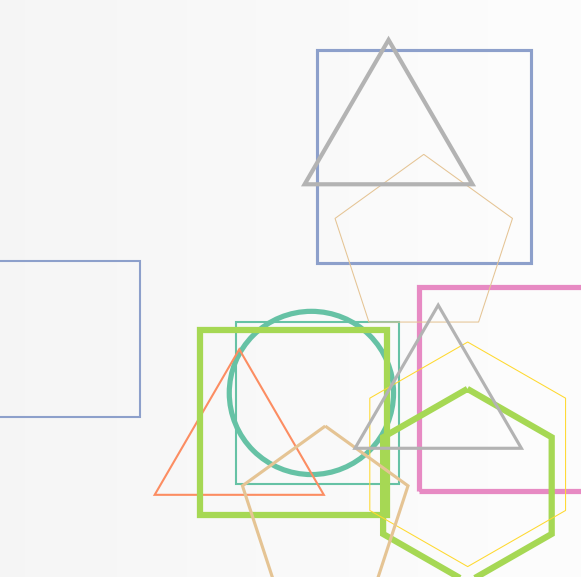[{"shape": "square", "thickness": 1, "radius": 0.7, "center": [0.546, 0.302]}, {"shape": "circle", "thickness": 2.5, "radius": 0.71, "center": [0.536, 0.319]}, {"shape": "triangle", "thickness": 1, "radius": 0.84, "center": [0.412, 0.226]}, {"shape": "square", "thickness": 1.5, "radius": 0.92, "center": [0.73, 0.728]}, {"shape": "square", "thickness": 1, "radius": 0.67, "center": [0.107, 0.412]}, {"shape": "square", "thickness": 2.5, "radius": 0.88, "center": [0.898, 0.325]}, {"shape": "square", "thickness": 3, "radius": 0.8, "center": [0.505, 0.268]}, {"shape": "hexagon", "thickness": 3, "radius": 0.84, "center": [0.804, 0.158]}, {"shape": "hexagon", "thickness": 0.5, "radius": 0.97, "center": [0.805, 0.212]}, {"shape": "pentagon", "thickness": 1.5, "radius": 0.75, "center": [0.56, 0.112]}, {"shape": "pentagon", "thickness": 0.5, "radius": 0.8, "center": [0.729, 0.571]}, {"shape": "triangle", "thickness": 2, "radius": 0.83, "center": [0.668, 0.763]}, {"shape": "triangle", "thickness": 1.5, "radius": 0.83, "center": [0.754, 0.306]}]